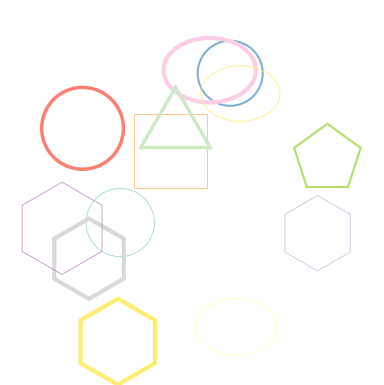[{"shape": "circle", "thickness": 0.5, "radius": 0.44, "center": [0.312, 0.422]}, {"shape": "oval", "thickness": 0.5, "radius": 0.52, "center": [0.614, 0.151]}, {"shape": "hexagon", "thickness": 0.5, "radius": 0.49, "center": [0.825, 0.394]}, {"shape": "circle", "thickness": 2.5, "radius": 0.53, "center": [0.214, 0.667]}, {"shape": "circle", "thickness": 1.5, "radius": 0.42, "center": [0.598, 0.81]}, {"shape": "square", "thickness": 0.5, "radius": 0.48, "center": [0.443, 0.608]}, {"shape": "pentagon", "thickness": 1.5, "radius": 0.45, "center": [0.85, 0.588]}, {"shape": "oval", "thickness": 3, "radius": 0.6, "center": [0.545, 0.818]}, {"shape": "hexagon", "thickness": 3, "radius": 0.52, "center": [0.231, 0.328]}, {"shape": "hexagon", "thickness": 0.5, "radius": 0.6, "center": [0.161, 0.407]}, {"shape": "triangle", "thickness": 2.5, "radius": 0.52, "center": [0.456, 0.669]}, {"shape": "oval", "thickness": 0.5, "radius": 0.52, "center": [0.624, 0.757]}, {"shape": "hexagon", "thickness": 3, "radius": 0.56, "center": [0.306, 0.112]}]